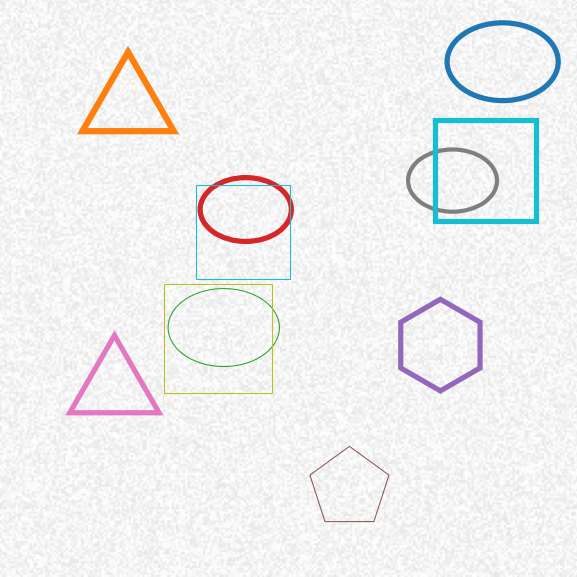[{"shape": "oval", "thickness": 2.5, "radius": 0.48, "center": [0.87, 0.892]}, {"shape": "triangle", "thickness": 3, "radius": 0.46, "center": [0.222, 0.818]}, {"shape": "oval", "thickness": 0.5, "radius": 0.48, "center": [0.387, 0.432]}, {"shape": "oval", "thickness": 2.5, "radius": 0.39, "center": [0.426, 0.636]}, {"shape": "hexagon", "thickness": 2.5, "radius": 0.4, "center": [0.763, 0.402]}, {"shape": "pentagon", "thickness": 0.5, "radius": 0.36, "center": [0.605, 0.154]}, {"shape": "triangle", "thickness": 2.5, "radius": 0.45, "center": [0.198, 0.329]}, {"shape": "oval", "thickness": 2, "radius": 0.38, "center": [0.784, 0.686]}, {"shape": "square", "thickness": 0.5, "radius": 0.47, "center": [0.377, 0.413]}, {"shape": "square", "thickness": 0.5, "radius": 0.41, "center": [0.421, 0.597]}, {"shape": "square", "thickness": 2.5, "radius": 0.44, "center": [0.84, 0.704]}]